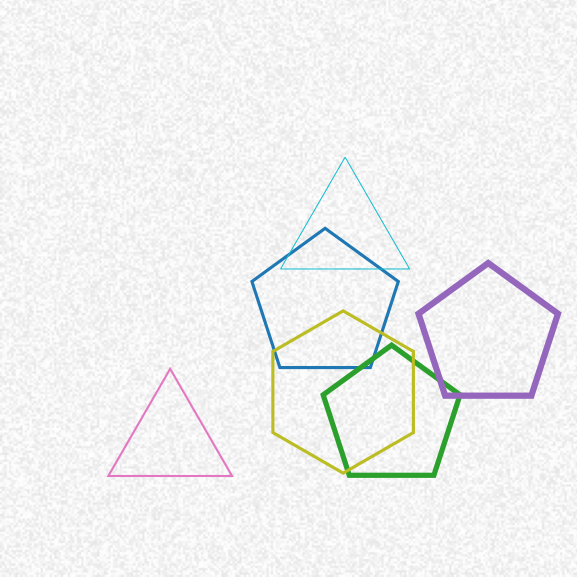[{"shape": "pentagon", "thickness": 1.5, "radius": 0.67, "center": [0.563, 0.47]}, {"shape": "pentagon", "thickness": 2.5, "radius": 0.62, "center": [0.678, 0.277]}, {"shape": "pentagon", "thickness": 3, "radius": 0.63, "center": [0.845, 0.417]}, {"shape": "triangle", "thickness": 1, "radius": 0.62, "center": [0.295, 0.237]}, {"shape": "hexagon", "thickness": 1.5, "radius": 0.7, "center": [0.594, 0.32]}, {"shape": "triangle", "thickness": 0.5, "radius": 0.65, "center": [0.598, 0.598]}]